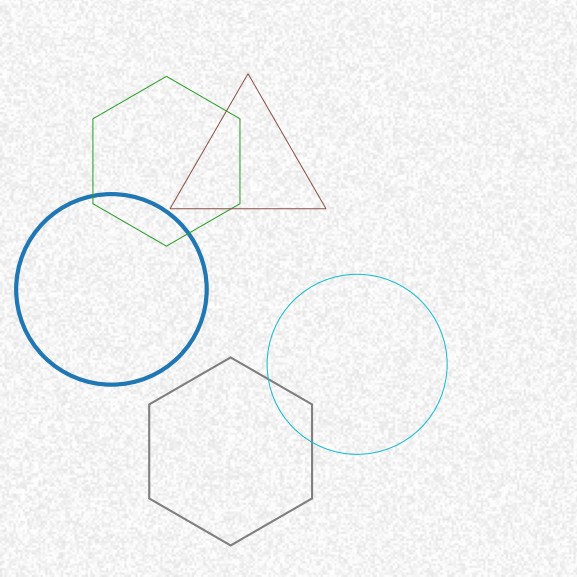[{"shape": "circle", "thickness": 2, "radius": 0.82, "center": [0.193, 0.498]}, {"shape": "hexagon", "thickness": 0.5, "radius": 0.74, "center": [0.288, 0.72]}, {"shape": "triangle", "thickness": 0.5, "radius": 0.78, "center": [0.429, 0.716]}, {"shape": "hexagon", "thickness": 1, "radius": 0.81, "center": [0.399, 0.217]}, {"shape": "circle", "thickness": 0.5, "radius": 0.78, "center": [0.618, 0.368]}]